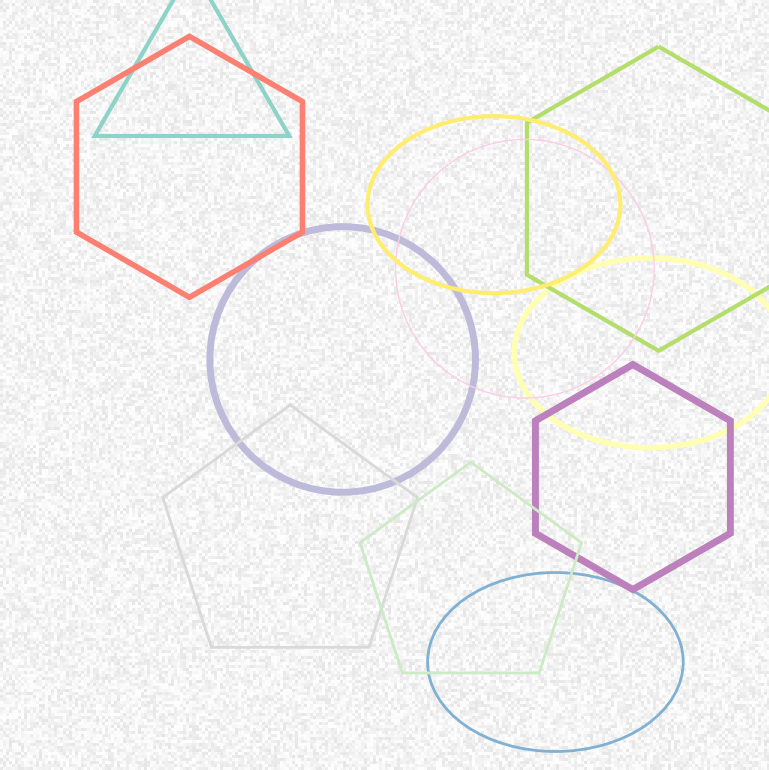[{"shape": "triangle", "thickness": 1.5, "radius": 0.73, "center": [0.249, 0.896]}, {"shape": "oval", "thickness": 2, "radius": 0.88, "center": [0.844, 0.542]}, {"shape": "circle", "thickness": 2.5, "radius": 0.86, "center": [0.445, 0.533]}, {"shape": "hexagon", "thickness": 2, "radius": 0.85, "center": [0.246, 0.783]}, {"shape": "oval", "thickness": 1, "radius": 0.83, "center": [0.721, 0.14]}, {"shape": "hexagon", "thickness": 1.5, "radius": 0.99, "center": [0.855, 0.742]}, {"shape": "circle", "thickness": 0.5, "radius": 0.84, "center": [0.682, 0.651]}, {"shape": "pentagon", "thickness": 1, "radius": 0.87, "center": [0.377, 0.3]}, {"shape": "hexagon", "thickness": 2.5, "radius": 0.73, "center": [0.822, 0.38]}, {"shape": "pentagon", "thickness": 1, "radius": 0.76, "center": [0.611, 0.248]}, {"shape": "oval", "thickness": 1.5, "radius": 0.82, "center": [0.642, 0.734]}]